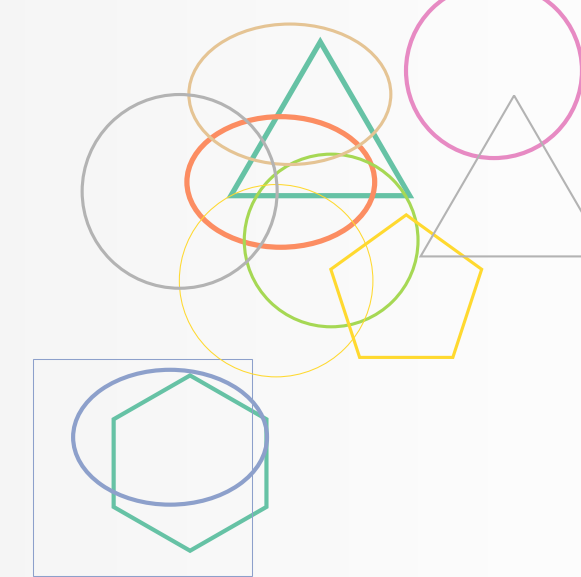[{"shape": "hexagon", "thickness": 2, "radius": 0.76, "center": [0.327, 0.197]}, {"shape": "triangle", "thickness": 2.5, "radius": 0.89, "center": [0.551, 0.749]}, {"shape": "oval", "thickness": 2.5, "radius": 0.81, "center": [0.483, 0.684]}, {"shape": "square", "thickness": 0.5, "radius": 0.94, "center": [0.245, 0.189]}, {"shape": "oval", "thickness": 2, "radius": 0.83, "center": [0.293, 0.242]}, {"shape": "circle", "thickness": 2, "radius": 0.76, "center": [0.85, 0.877]}, {"shape": "circle", "thickness": 1.5, "radius": 0.75, "center": [0.57, 0.583]}, {"shape": "circle", "thickness": 0.5, "radius": 0.83, "center": [0.475, 0.513]}, {"shape": "pentagon", "thickness": 1.5, "radius": 0.68, "center": [0.699, 0.491]}, {"shape": "oval", "thickness": 1.5, "radius": 0.87, "center": [0.499, 0.836]}, {"shape": "circle", "thickness": 1.5, "radius": 0.84, "center": [0.309, 0.668]}, {"shape": "triangle", "thickness": 1, "radius": 0.93, "center": [0.884, 0.648]}]